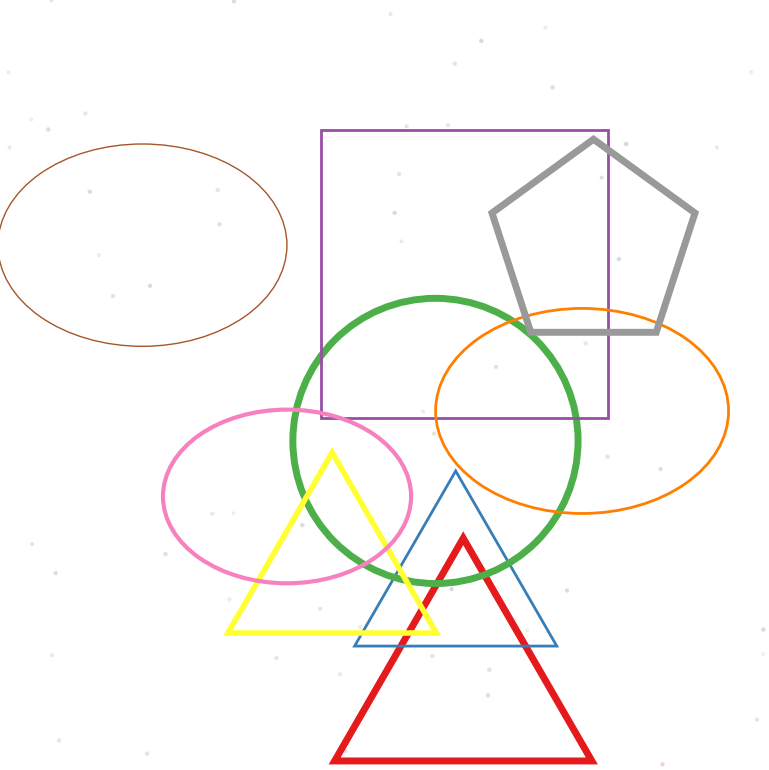[{"shape": "triangle", "thickness": 2.5, "radius": 0.96, "center": [0.602, 0.108]}, {"shape": "triangle", "thickness": 1, "radius": 0.76, "center": [0.592, 0.237]}, {"shape": "circle", "thickness": 2.5, "radius": 0.93, "center": [0.566, 0.427]}, {"shape": "square", "thickness": 1, "radius": 0.93, "center": [0.603, 0.644]}, {"shape": "oval", "thickness": 1, "radius": 0.95, "center": [0.756, 0.466]}, {"shape": "triangle", "thickness": 2, "radius": 0.78, "center": [0.431, 0.256]}, {"shape": "oval", "thickness": 0.5, "radius": 0.94, "center": [0.185, 0.682]}, {"shape": "oval", "thickness": 1.5, "radius": 0.81, "center": [0.373, 0.355]}, {"shape": "pentagon", "thickness": 2.5, "radius": 0.69, "center": [0.771, 0.681]}]